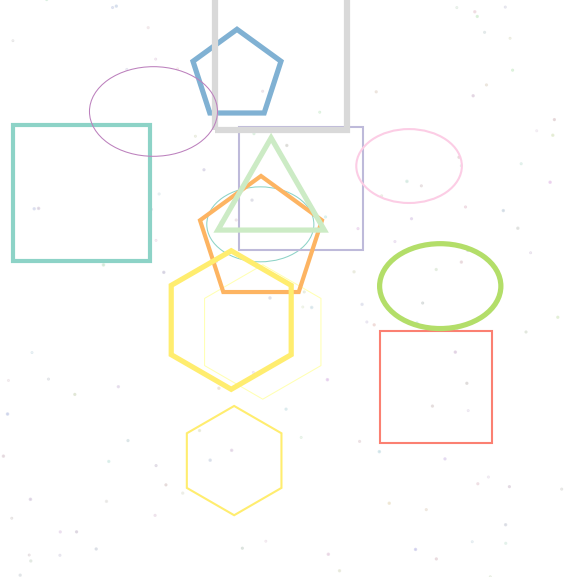[{"shape": "square", "thickness": 2, "radius": 0.59, "center": [0.141, 0.665]}, {"shape": "oval", "thickness": 0.5, "radius": 0.46, "center": [0.451, 0.611]}, {"shape": "hexagon", "thickness": 0.5, "radius": 0.58, "center": [0.455, 0.424]}, {"shape": "square", "thickness": 1, "radius": 0.54, "center": [0.521, 0.673]}, {"shape": "square", "thickness": 1, "radius": 0.49, "center": [0.755, 0.329]}, {"shape": "pentagon", "thickness": 2.5, "radius": 0.4, "center": [0.41, 0.868]}, {"shape": "pentagon", "thickness": 2, "radius": 0.56, "center": [0.452, 0.583]}, {"shape": "oval", "thickness": 2.5, "radius": 0.52, "center": [0.762, 0.504]}, {"shape": "oval", "thickness": 1, "radius": 0.46, "center": [0.708, 0.712]}, {"shape": "square", "thickness": 3, "radius": 0.57, "center": [0.486, 0.888]}, {"shape": "oval", "thickness": 0.5, "radius": 0.55, "center": [0.266, 0.806]}, {"shape": "triangle", "thickness": 2.5, "radius": 0.53, "center": [0.469, 0.654]}, {"shape": "hexagon", "thickness": 2.5, "radius": 0.6, "center": [0.4, 0.445]}, {"shape": "hexagon", "thickness": 1, "radius": 0.47, "center": [0.405, 0.202]}]